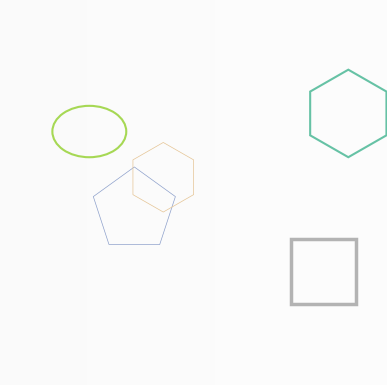[{"shape": "hexagon", "thickness": 1.5, "radius": 0.57, "center": [0.899, 0.705]}, {"shape": "pentagon", "thickness": 0.5, "radius": 0.56, "center": [0.347, 0.455]}, {"shape": "oval", "thickness": 1.5, "radius": 0.48, "center": [0.23, 0.658]}, {"shape": "hexagon", "thickness": 0.5, "radius": 0.45, "center": [0.421, 0.54]}, {"shape": "square", "thickness": 2.5, "radius": 0.42, "center": [0.835, 0.294]}]